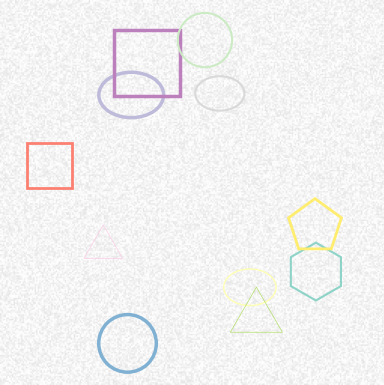[{"shape": "hexagon", "thickness": 1.5, "radius": 0.38, "center": [0.82, 0.295]}, {"shape": "oval", "thickness": 1, "radius": 0.34, "center": [0.649, 0.254]}, {"shape": "oval", "thickness": 2.5, "radius": 0.42, "center": [0.341, 0.753]}, {"shape": "square", "thickness": 2, "radius": 0.29, "center": [0.129, 0.571]}, {"shape": "circle", "thickness": 2.5, "radius": 0.37, "center": [0.331, 0.108]}, {"shape": "triangle", "thickness": 0.5, "radius": 0.39, "center": [0.666, 0.176]}, {"shape": "triangle", "thickness": 0.5, "radius": 0.29, "center": [0.268, 0.358]}, {"shape": "oval", "thickness": 1.5, "radius": 0.32, "center": [0.571, 0.757]}, {"shape": "square", "thickness": 2.5, "radius": 0.43, "center": [0.381, 0.837]}, {"shape": "circle", "thickness": 1.5, "radius": 0.35, "center": [0.532, 0.896]}, {"shape": "pentagon", "thickness": 2, "radius": 0.36, "center": [0.818, 0.412]}]